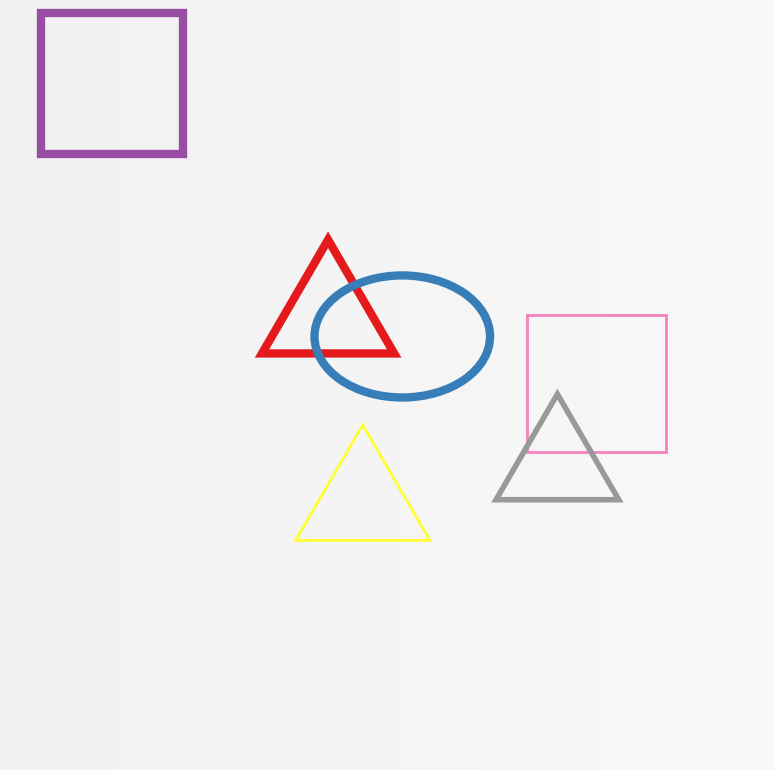[{"shape": "triangle", "thickness": 3, "radius": 0.49, "center": [0.423, 0.59]}, {"shape": "oval", "thickness": 3, "radius": 0.57, "center": [0.519, 0.563]}, {"shape": "square", "thickness": 3, "radius": 0.46, "center": [0.145, 0.892]}, {"shape": "triangle", "thickness": 1, "radius": 0.5, "center": [0.468, 0.348]}, {"shape": "square", "thickness": 1, "radius": 0.45, "center": [0.77, 0.502]}, {"shape": "triangle", "thickness": 2, "radius": 0.46, "center": [0.719, 0.397]}]